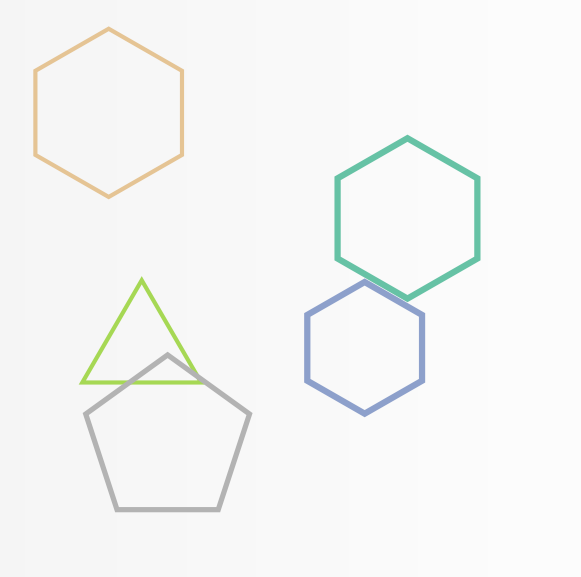[{"shape": "hexagon", "thickness": 3, "radius": 0.69, "center": [0.701, 0.621]}, {"shape": "hexagon", "thickness": 3, "radius": 0.57, "center": [0.627, 0.397]}, {"shape": "triangle", "thickness": 2, "radius": 0.59, "center": [0.244, 0.396]}, {"shape": "hexagon", "thickness": 2, "radius": 0.73, "center": [0.187, 0.804]}, {"shape": "pentagon", "thickness": 2.5, "radius": 0.74, "center": [0.288, 0.236]}]